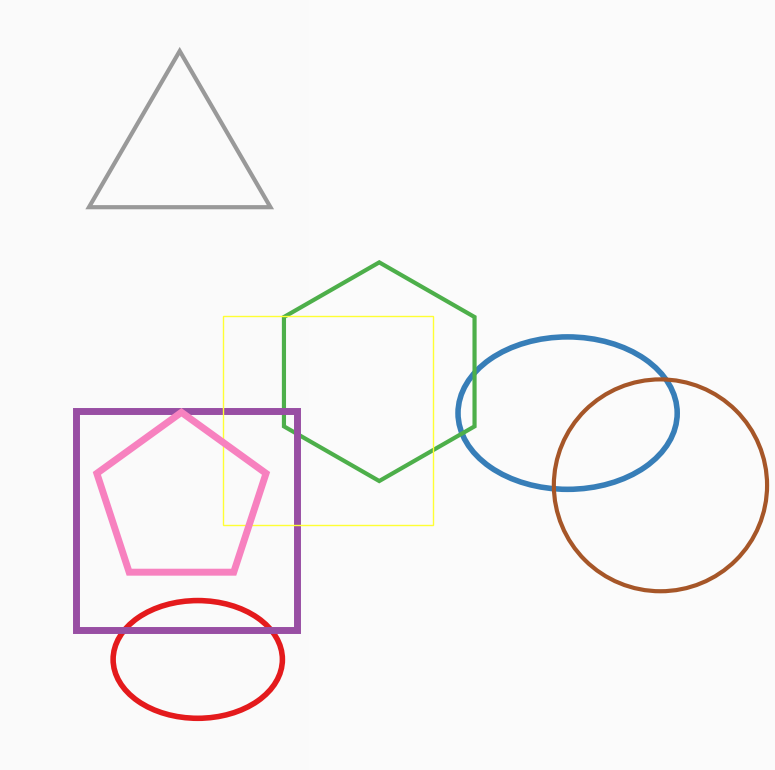[{"shape": "oval", "thickness": 2, "radius": 0.55, "center": [0.255, 0.144]}, {"shape": "oval", "thickness": 2, "radius": 0.71, "center": [0.732, 0.463]}, {"shape": "hexagon", "thickness": 1.5, "radius": 0.71, "center": [0.489, 0.517]}, {"shape": "square", "thickness": 2.5, "radius": 0.71, "center": [0.241, 0.324]}, {"shape": "square", "thickness": 0.5, "radius": 0.68, "center": [0.424, 0.454]}, {"shape": "circle", "thickness": 1.5, "radius": 0.69, "center": [0.852, 0.37]}, {"shape": "pentagon", "thickness": 2.5, "radius": 0.57, "center": [0.234, 0.35]}, {"shape": "triangle", "thickness": 1.5, "radius": 0.68, "center": [0.232, 0.799]}]